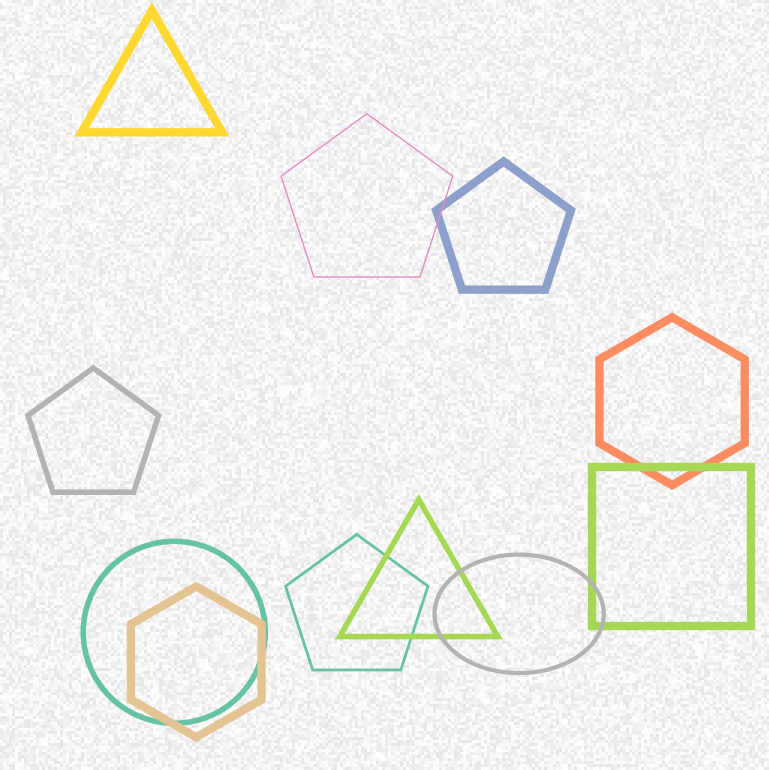[{"shape": "circle", "thickness": 2, "radius": 0.59, "center": [0.226, 0.179]}, {"shape": "pentagon", "thickness": 1, "radius": 0.49, "center": [0.463, 0.209]}, {"shape": "hexagon", "thickness": 3, "radius": 0.54, "center": [0.873, 0.479]}, {"shape": "pentagon", "thickness": 3, "radius": 0.46, "center": [0.654, 0.698]}, {"shape": "pentagon", "thickness": 0.5, "radius": 0.59, "center": [0.477, 0.735]}, {"shape": "triangle", "thickness": 2, "radius": 0.59, "center": [0.544, 0.233]}, {"shape": "square", "thickness": 3, "radius": 0.52, "center": [0.872, 0.291]}, {"shape": "triangle", "thickness": 3, "radius": 0.53, "center": [0.197, 0.881]}, {"shape": "hexagon", "thickness": 3, "radius": 0.49, "center": [0.255, 0.14]}, {"shape": "oval", "thickness": 1.5, "radius": 0.55, "center": [0.674, 0.203]}, {"shape": "pentagon", "thickness": 2, "radius": 0.45, "center": [0.121, 0.433]}]